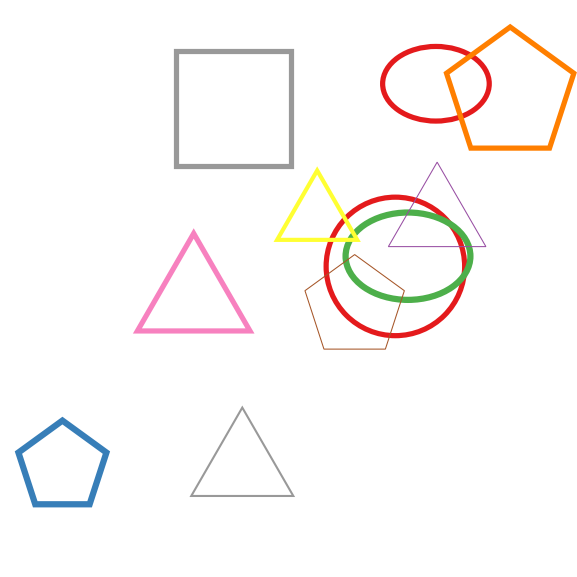[{"shape": "oval", "thickness": 2.5, "radius": 0.46, "center": [0.755, 0.854]}, {"shape": "circle", "thickness": 2.5, "radius": 0.6, "center": [0.685, 0.538]}, {"shape": "pentagon", "thickness": 3, "radius": 0.4, "center": [0.108, 0.191]}, {"shape": "oval", "thickness": 3, "radius": 0.54, "center": [0.706, 0.556]}, {"shape": "triangle", "thickness": 0.5, "radius": 0.49, "center": [0.757, 0.621]}, {"shape": "pentagon", "thickness": 2.5, "radius": 0.58, "center": [0.883, 0.836]}, {"shape": "triangle", "thickness": 2, "radius": 0.4, "center": [0.549, 0.624]}, {"shape": "pentagon", "thickness": 0.5, "radius": 0.45, "center": [0.614, 0.468]}, {"shape": "triangle", "thickness": 2.5, "radius": 0.56, "center": [0.335, 0.482]}, {"shape": "triangle", "thickness": 1, "radius": 0.51, "center": [0.42, 0.191]}, {"shape": "square", "thickness": 2.5, "radius": 0.5, "center": [0.404, 0.812]}]